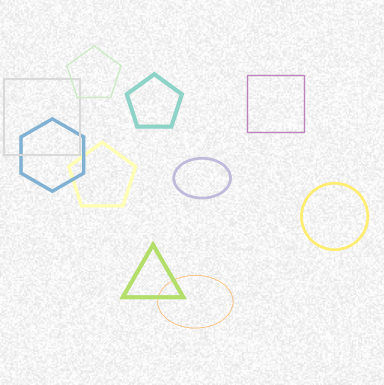[{"shape": "pentagon", "thickness": 3, "radius": 0.38, "center": [0.401, 0.732]}, {"shape": "pentagon", "thickness": 2.5, "radius": 0.46, "center": [0.265, 0.539]}, {"shape": "oval", "thickness": 2, "radius": 0.37, "center": [0.525, 0.537]}, {"shape": "hexagon", "thickness": 2.5, "radius": 0.47, "center": [0.136, 0.597]}, {"shape": "oval", "thickness": 0.5, "radius": 0.49, "center": [0.508, 0.216]}, {"shape": "triangle", "thickness": 3, "radius": 0.45, "center": [0.398, 0.273]}, {"shape": "square", "thickness": 1.5, "radius": 0.49, "center": [0.109, 0.695]}, {"shape": "square", "thickness": 1, "radius": 0.37, "center": [0.715, 0.73]}, {"shape": "pentagon", "thickness": 1, "radius": 0.37, "center": [0.244, 0.807]}, {"shape": "circle", "thickness": 2, "radius": 0.43, "center": [0.869, 0.438]}]